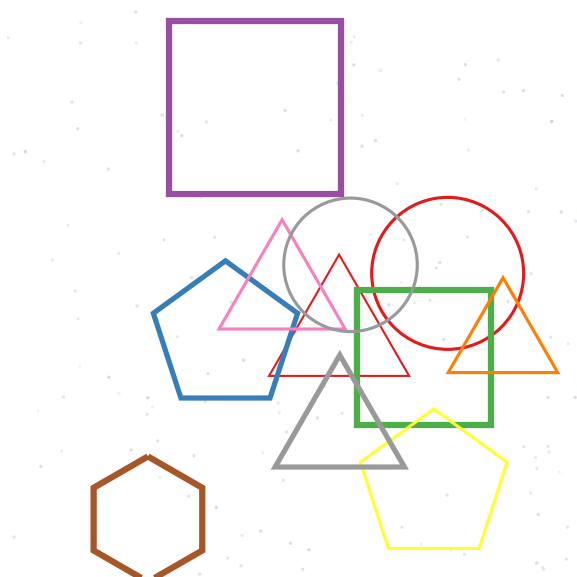[{"shape": "circle", "thickness": 1.5, "radius": 0.66, "center": [0.775, 0.526]}, {"shape": "triangle", "thickness": 1, "radius": 0.7, "center": [0.587, 0.418]}, {"shape": "pentagon", "thickness": 2.5, "radius": 0.66, "center": [0.39, 0.416]}, {"shape": "square", "thickness": 3, "radius": 0.58, "center": [0.734, 0.38]}, {"shape": "square", "thickness": 3, "radius": 0.75, "center": [0.442, 0.812]}, {"shape": "triangle", "thickness": 1.5, "radius": 0.55, "center": [0.871, 0.409]}, {"shape": "pentagon", "thickness": 1.5, "radius": 0.67, "center": [0.751, 0.157]}, {"shape": "hexagon", "thickness": 3, "radius": 0.54, "center": [0.256, 0.1]}, {"shape": "triangle", "thickness": 1.5, "radius": 0.63, "center": [0.488, 0.492]}, {"shape": "circle", "thickness": 1.5, "radius": 0.58, "center": [0.607, 0.541]}, {"shape": "triangle", "thickness": 2.5, "radius": 0.65, "center": [0.588, 0.255]}]